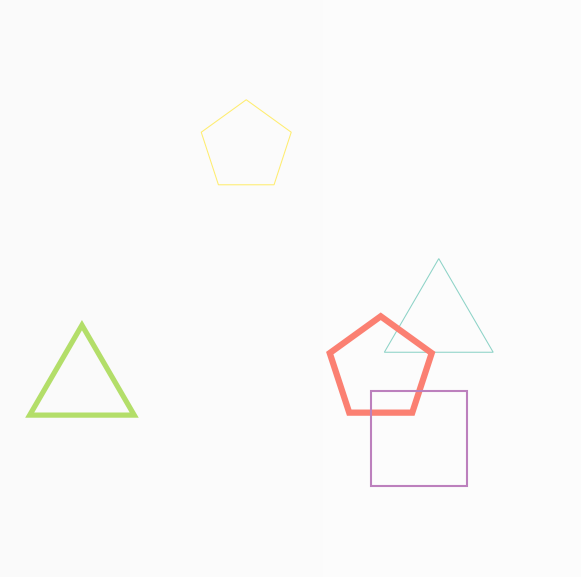[{"shape": "triangle", "thickness": 0.5, "radius": 0.54, "center": [0.755, 0.443]}, {"shape": "pentagon", "thickness": 3, "radius": 0.46, "center": [0.655, 0.359]}, {"shape": "triangle", "thickness": 2.5, "radius": 0.52, "center": [0.141, 0.332]}, {"shape": "square", "thickness": 1, "radius": 0.41, "center": [0.721, 0.24]}, {"shape": "pentagon", "thickness": 0.5, "radius": 0.41, "center": [0.424, 0.745]}]